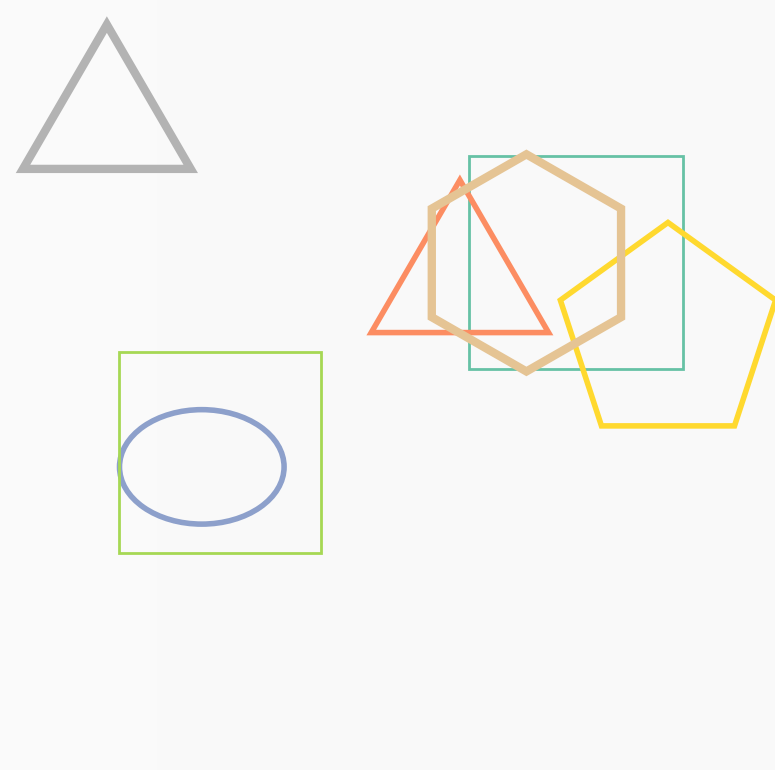[{"shape": "square", "thickness": 1, "radius": 0.69, "center": [0.743, 0.659]}, {"shape": "triangle", "thickness": 2, "radius": 0.66, "center": [0.593, 0.634]}, {"shape": "oval", "thickness": 2, "radius": 0.53, "center": [0.26, 0.394]}, {"shape": "square", "thickness": 1, "radius": 0.65, "center": [0.284, 0.413]}, {"shape": "pentagon", "thickness": 2, "radius": 0.73, "center": [0.862, 0.565]}, {"shape": "hexagon", "thickness": 3, "radius": 0.7, "center": [0.679, 0.659]}, {"shape": "triangle", "thickness": 3, "radius": 0.62, "center": [0.138, 0.843]}]